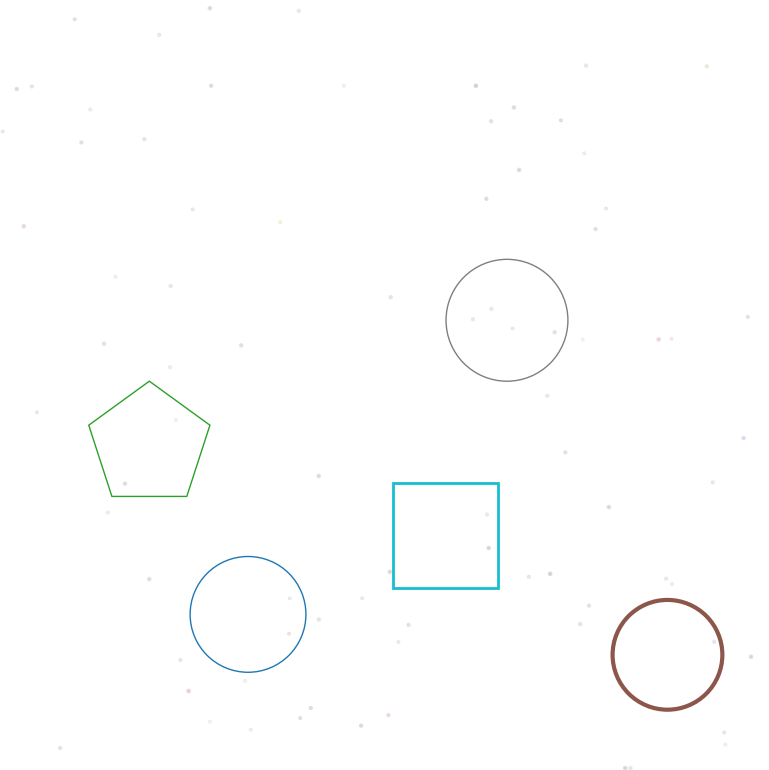[{"shape": "circle", "thickness": 0.5, "radius": 0.38, "center": [0.322, 0.202]}, {"shape": "pentagon", "thickness": 0.5, "radius": 0.41, "center": [0.194, 0.422]}, {"shape": "circle", "thickness": 1.5, "radius": 0.36, "center": [0.867, 0.15]}, {"shape": "circle", "thickness": 0.5, "radius": 0.4, "center": [0.658, 0.584]}, {"shape": "square", "thickness": 1, "radius": 0.34, "center": [0.579, 0.304]}]